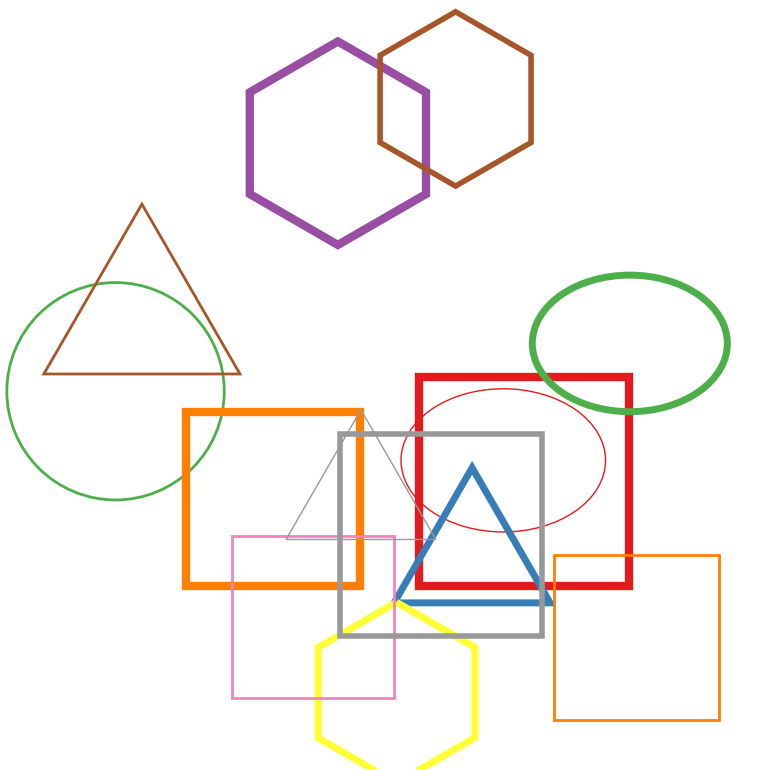[{"shape": "square", "thickness": 3, "radius": 0.68, "center": [0.681, 0.374]}, {"shape": "oval", "thickness": 0.5, "radius": 0.66, "center": [0.654, 0.402]}, {"shape": "triangle", "thickness": 2.5, "radius": 0.58, "center": [0.613, 0.276]}, {"shape": "circle", "thickness": 1, "radius": 0.71, "center": [0.15, 0.492]}, {"shape": "oval", "thickness": 2.5, "radius": 0.63, "center": [0.818, 0.554]}, {"shape": "hexagon", "thickness": 3, "radius": 0.66, "center": [0.439, 0.814]}, {"shape": "square", "thickness": 3, "radius": 0.57, "center": [0.355, 0.352]}, {"shape": "square", "thickness": 1, "radius": 0.54, "center": [0.827, 0.172]}, {"shape": "hexagon", "thickness": 2.5, "radius": 0.59, "center": [0.515, 0.1]}, {"shape": "hexagon", "thickness": 2, "radius": 0.57, "center": [0.592, 0.872]}, {"shape": "triangle", "thickness": 1, "radius": 0.74, "center": [0.184, 0.588]}, {"shape": "square", "thickness": 1, "radius": 0.52, "center": [0.407, 0.199]}, {"shape": "square", "thickness": 2, "radius": 0.65, "center": [0.573, 0.305]}, {"shape": "triangle", "thickness": 0.5, "radius": 0.56, "center": [0.469, 0.356]}]